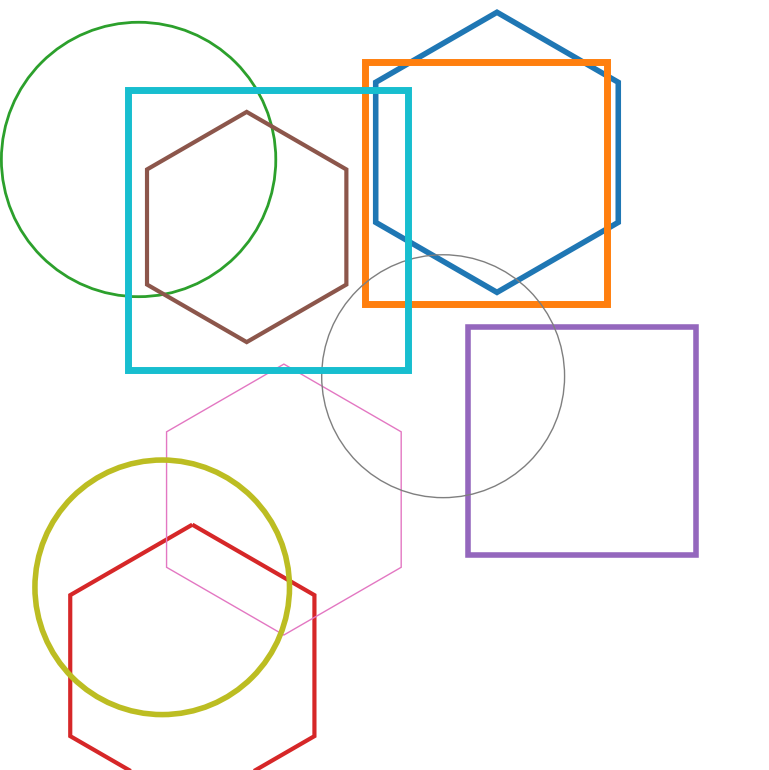[{"shape": "hexagon", "thickness": 2, "radius": 0.91, "center": [0.645, 0.802]}, {"shape": "square", "thickness": 2.5, "radius": 0.79, "center": [0.631, 0.763]}, {"shape": "circle", "thickness": 1, "radius": 0.89, "center": [0.18, 0.793]}, {"shape": "hexagon", "thickness": 1.5, "radius": 0.92, "center": [0.25, 0.136]}, {"shape": "square", "thickness": 2, "radius": 0.74, "center": [0.756, 0.428]}, {"shape": "hexagon", "thickness": 1.5, "radius": 0.75, "center": [0.32, 0.705]}, {"shape": "hexagon", "thickness": 0.5, "radius": 0.88, "center": [0.369, 0.351]}, {"shape": "circle", "thickness": 0.5, "radius": 0.79, "center": [0.576, 0.511]}, {"shape": "circle", "thickness": 2, "radius": 0.83, "center": [0.211, 0.237]}, {"shape": "square", "thickness": 2.5, "radius": 0.91, "center": [0.349, 0.701]}]